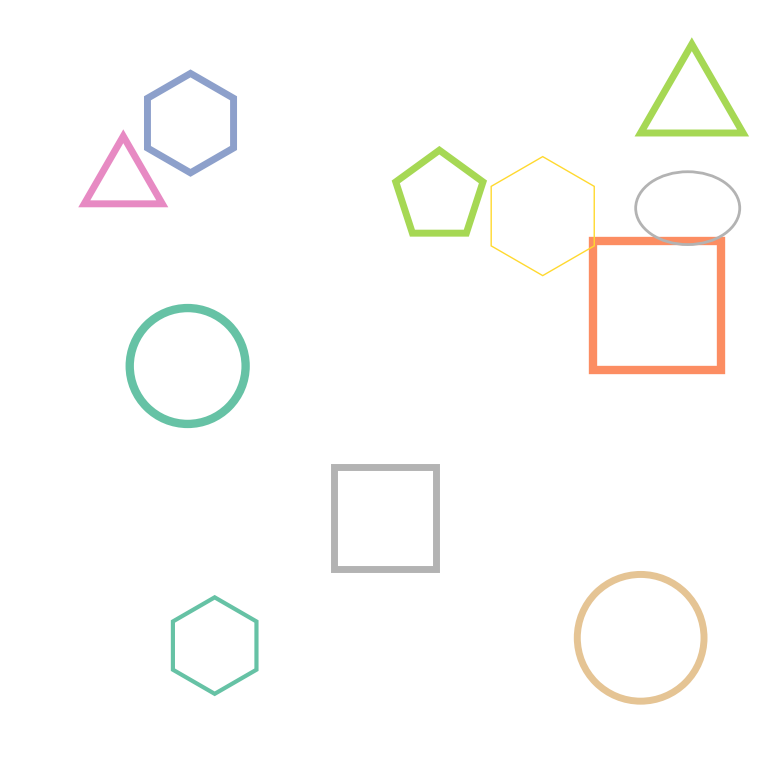[{"shape": "hexagon", "thickness": 1.5, "radius": 0.31, "center": [0.279, 0.162]}, {"shape": "circle", "thickness": 3, "radius": 0.38, "center": [0.244, 0.525]}, {"shape": "square", "thickness": 3, "radius": 0.42, "center": [0.853, 0.603]}, {"shape": "hexagon", "thickness": 2.5, "radius": 0.32, "center": [0.247, 0.84]}, {"shape": "triangle", "thickness": 2.5, "radius": 0.29, "center": [0.16, 0.765]}, {"shape": "triangle", "thickness": 2.5, "radius": 0.38, "center": [0.898, 0.866]}, {"shape": "pentagon", "thickness": 2.5, "radius": 0.3, "center": [0.571, 0.745]}, {"shape": "hexagon", "thickness": 0.5, "radius": 0.39, "center": [0.705, 0.719]}, {"shape": "circle", "thickness": 2.5, "radius": 0.41, "center": [0.832, 0.172]}, {"shape": "square", "thickness": 2.5, "radius": 0.33, "center": [0.5, 0.327]}, {"shape": "oval", "thickness": 1, "radius": 0.34, "center": [0.893, 0.73]}]